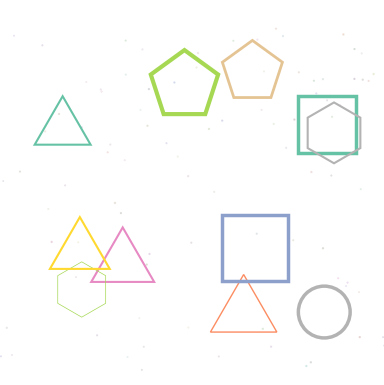[{"shape": "triangle", "thickness": 1.5, "radius": 0.42, "center": [0.163, 0.666]}, {"shape": "square", "thickness": 2.5, "radius": 0.37, "center": [0.849, 0.677]}, {"shape": "triangle", "thickness": 1, "radius": 0.5, "center": [0.633, 0.187]}, {"shape": "square", "thickness": 2.5, "radius": 0.43, "center": [0.661, 0.355]}, {"shape": "triangle", "thickness": 1.5, "radius": 0.47, "center": [0.319, 0.315]}, {"shape": "pentagon", "thickness": 3, "radius": 0.46, "center": [0.479, 0.778]}, {"shape": "hexagon", "thickness": 0.5, "radius": 0.36, "center": [0.212, 0.248]}, {"shape": "triangle", "thickness": 1.5, "radius": 0.45, "center": [0.207, 0.346]}, {"shape": "pentagon", "thickness": 2, "radius": 0.41, "center": [0.656, 0.813]}, {"shape": "circle", "thickness": 2.5, "radius": 0.34, "center": [0.842, 0.19]}, {"shape": "hexagon", "thickness": 1.5, "radius": 0.4, "center": [0.868, 0.655]}]